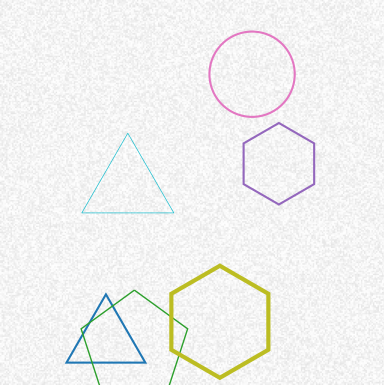[{"shape": "triangle", "thickness": 1.5, "radius": 0.59, "center": [0.275, 0.117]}, {"shape": "pentagon", "thickness": 1, "radius": 0.73, "center": [0.349, 0.101]}, {"shape": "hexagon", "thickness": 1.5, "radius": 0.53, "center": [0.724, 0.575]}, {"shape": "circle", "thickness": 1.5, "radius": 0.55, "center": [0.655, 0.807]}, {"shape": "hexagon", "thickness": 3, "radius": 0.73, "center": [0.571, 0.164]}, {"shape": "triangle", "thickness": 0.5, "radius": 0.69, "center": [0.332, 0.516]}]